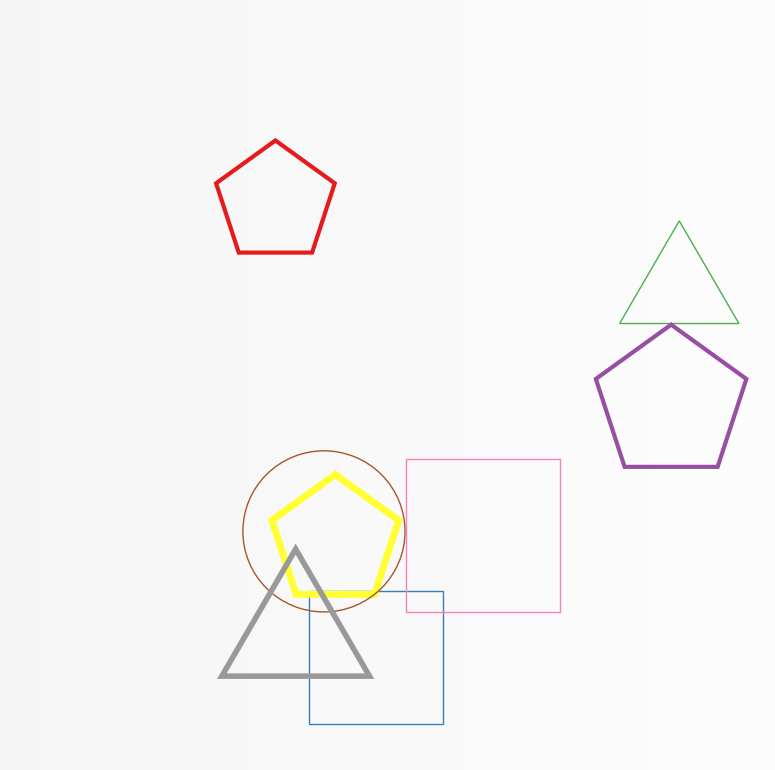[{"shape": "pentagon", "thickness": 1.5, "radius": 0.4, "center": [0.355, 0.737]}, {"shape": "square", "thickness": 0.5, "radius": 0.43, "center": [0.485, 0.146]}, {"shape": "triangle", "thickness": 0.5, "radius": 0.44, "center": [0.876, 0.624]}, {"shape": "pentagon", "thickness": 1.5, "radius": 0.51, "center": [0.866, 0.476]}, {"shape": "pentagon", "thickness": 2.5, "radius": 0.43, "center": [0.433, 0.298]}, {"shape": "circle", "thickness": 0.5, "radius": 0.52, "center": [0.418, 0.31]}, {"shape": "square", "thickness": 0.5, "radius": 0.5, "center": [0.624, 0.305]}, {"shape": "triangle", "thickness": 2, "radius": 0.55, "center": [0.382, 0.177]}]